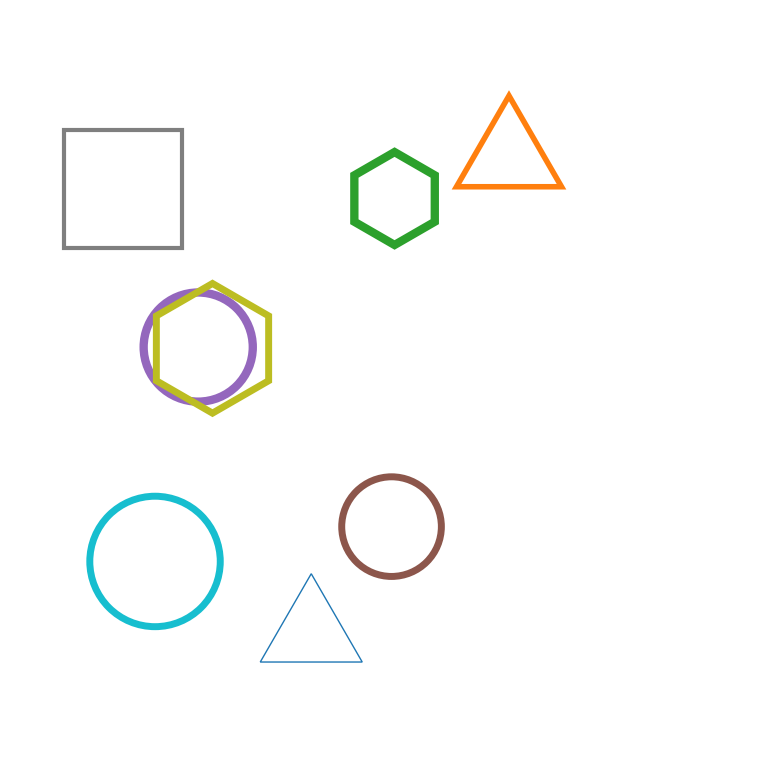[{"shape": "triangle", "thickness": 0.5, "radius": 0.38, "center": [0.404, 0.178]}, {"shape": "triangle", "thickness": 2, "radius": 0.39, "center": [0.661, 0.797]}, {"shape": "hexagon", "thickness": 3, "radius": 0.3, "center": [0.512, 0.742]}, {"shape": "circle", "thickness": 3, "radius": 0.35, "center": [0.257, 0.549]}, {"shape": "circle", "thickness": 2.5, "radius": 0.32, "center": [0.509, 0.316]}, {"shape": "square", "thickness": 1.5, "radius": 0.38, "center": [0.16, 0.755]}, {"shape": "hexagon", "thickness": 2.5, "radius": 0.42, "center": [0.276, 0.548]}, {"shape": "circle", "thickness": 2.5, "radius": 0.42, "center": [0.201, 0.271]}]